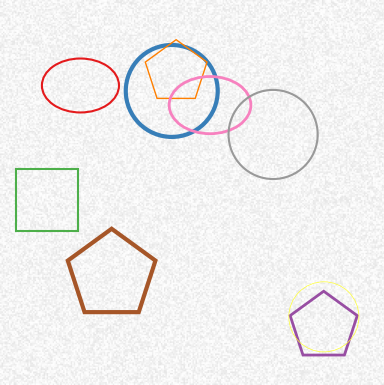[{"shape": "oval", "thickness": 1.5, "radius": 0.5, "center": [0.209, 0.778]}, {"shape": "circle", "thickness": 3, "radius": 0.6, "center": [0.446, 0.764]}, {"shape": "square", "thickness": 1.5, "radius": 0.4, "center": [0.122, 0.481]}, {"shape": "pentagon", "thickness": 2, "radius": 0.46, "center": [0.841, 0.152]}, {"shape": "pentagon", "thickness": 1, "radius": 0.42, "center": [0.458, 0.813]}, {"shape": "circle", "thickness": 0.5, "radius": 0.46, "center": [0.841, 0.177]}, {"shape": "pentagon", "thickness": 3, "radius": 0.6, "center": [0.29, 0.286]}, {"shape": "oval", "thickness": 2, "radius": 0.53, "center": [0.546, 0.727]}, {"shape": "circle", "thickness": 1.5, "radius": 0.58, "center": [0.709, 0.651]}]